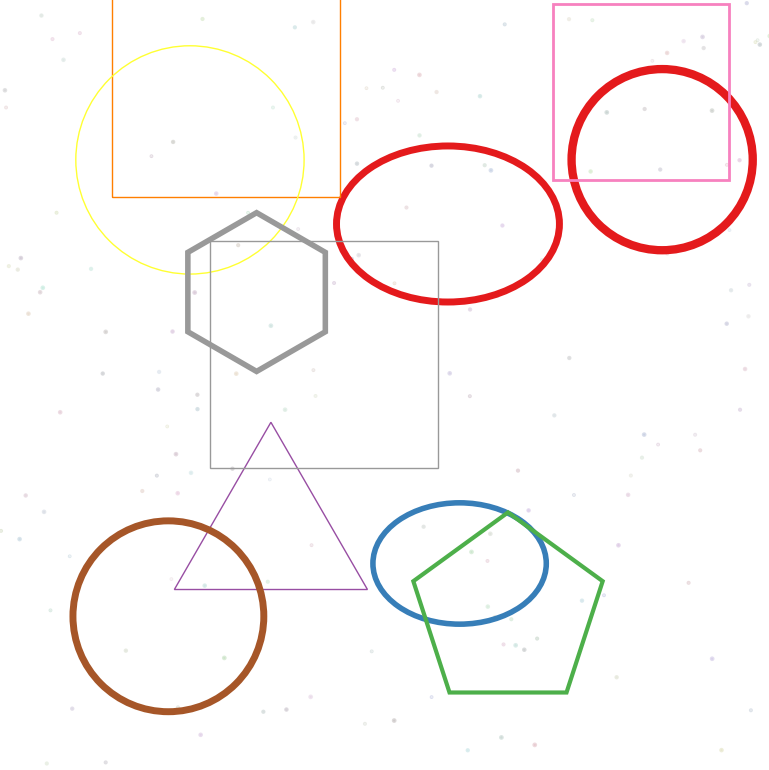[{"shape": "circle", "thickness": 3, "radius": 0.59, "center": [0.86, 0.793]}, {"shape": "oval", "thickness": 2.5, "radius": 0.72, "center": [0.582, 0.709]}, {"shape": "oval", "thickness": 2, "radius": 0.56, "center": [0.597, 0.268]}, {"shape": "pentagon", "thickness": 1.5, "radius": 0.65, "center": [0.66, 0.205]}, {"shape": "triangle", "thickness": 0.5, "radius": 0.72, "center": [0.352, 0.307]}, {"shape": "square", "thickness": 0.5, "radius": 0.74, "center": [0.294, 0.892]}, {"shape": "circle", "thickness": 0.5, "radius": 0.74, "center": [0.247, 0.792]}, {"shape": "circle", "thickness": 2.5, "radius": 0.62, "center": [0.219, 0.2]}, {"shape": "square", "thickness": 1, "radius": 0.57, "center": [0.832, 0.881]}, {"shape": "hexagon", "thickness": 2, "radius": 0.52, "center": [0.333, 0.621]}, {"shape": "square", "thickness": 0.5, "radius": 0.74, "center": [0.421, 0.54]}]